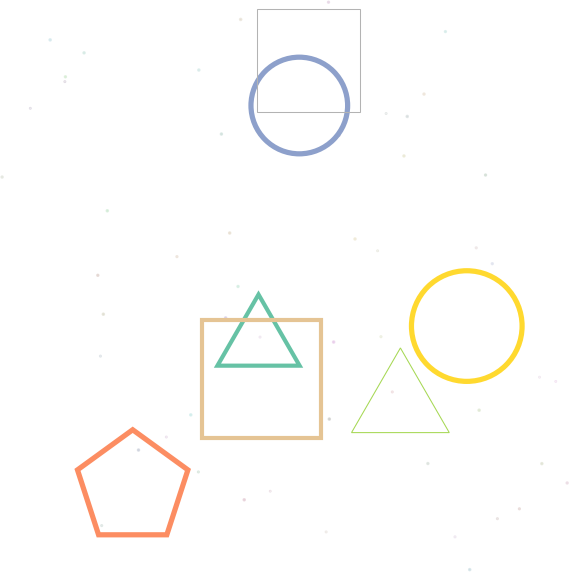[{"shape": "triangle", "thickness": 2, "radius": 0.41, "center": [0.448, 0.407]}, {"shape": "pentagon", "thickness": 2.5, "radius": 0.5, "center": [0.23, 0.154]}, {"shape": "circle", "thickness": 2.5, "radius": 0.42, "center": [0.518, 0.816]}, {"shape": "triangle", "thickness": 0.5, "radius": 0.49, "center": [0.693, 0.299]}, {"shape": "circle", "thickness": 2.5, "radius": 0.48, "center": [0.808, 0.435]}, {"shape": "square", "thickness": 2, "radius": 0.51, "center": [0.453, 0.342]}, {"shape": "square", "thickness": 0.5, "radius": 0.45, "center": [0.534, 0.894]}]